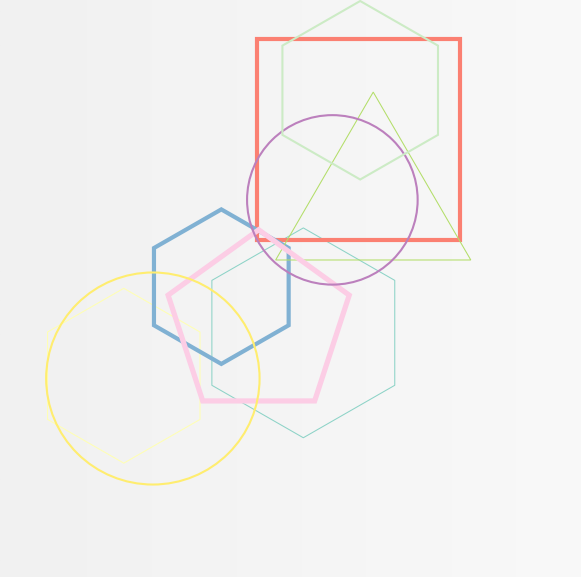[{"shape": "hexagon", "thickness": 0.5, "radius": 0.91, "center": [0.522, 0.423]}, {"shape": "hexagon", "thickness": 0.5, "radius": 0.76, "center": [0.213, 0.349]}, {"shape": "square", "thickness": 2, "radius": 0.87, "center": [0.617, 0.758]}, {"shape": "hexagon", "thickness": 2, "radius": 0.67, "center": [0.381, 0.503]}, {"shape": "triangle", "thickness": 0.5, "radius": 0.97, "center": [0.642, 0.646]}, {"shape": "pentagon", "thickness": 2.5, "radius": 0.82, "center": [0.445, 0.437]}, {"shape": "circle", "thickness": 1, "radius": 0.73, "center": [0.572, 0.653]}, {"shape": "hexagon", "thickness": 1, "radius": 0.77, "center": [0.62, 0.843]}, {"shape": "circle", "thickness": 1, "radius": 0.92, "center": [0.263, 0.344]}]